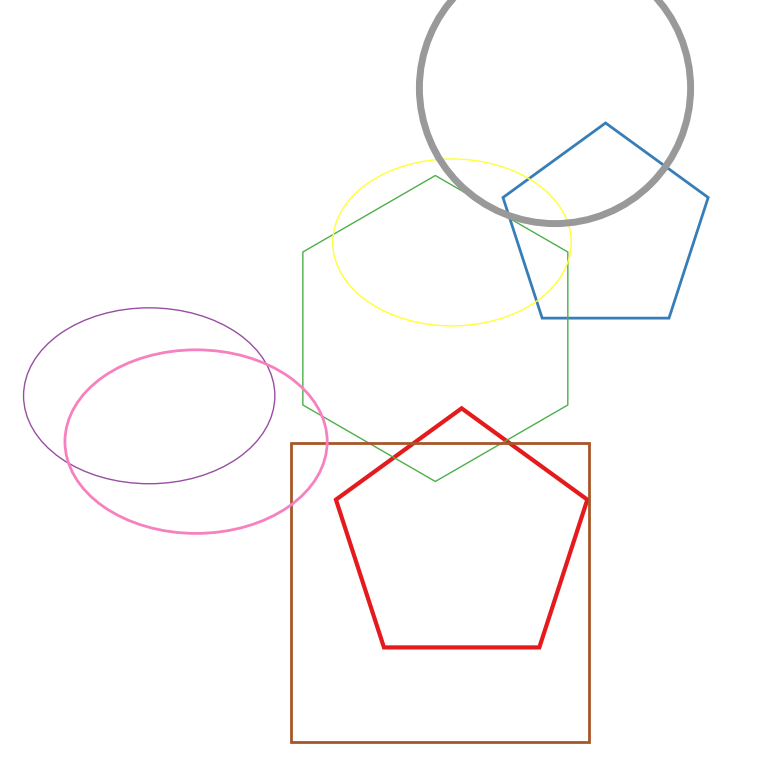[{"shape": "pentagon", "thickness": 1.5, "radius": 0.86, "center": [0.6, 0.298]}, {"shape": "pentagon", "thickness": 1, "radius": 0.7, "center": [0.786, 0.7]}, {"shape": "hexagon", "thickness": 0.5, "radius": 0.99, "center": [0.565, 0.573]}, {"shape": "oval", "thickness": 0.5, "radius": 0.82, "center": [0.194, 0.486]}, {"shape": "oval", "thickness": 0.5, "radius": 0.77, "center": [0.587, 0.685]}, {"shape": "square", "thickness": 1, "radius": 0.97, "center": [0.571, 0.231]}, {"shape": "oval", "thickness": 1, "radius": 0.85, "center": [0.255, 0.426]}, {"shape": "circle", "thickness": 2.5, "radius": 0.88, "center": [0.721, 0.886]}]